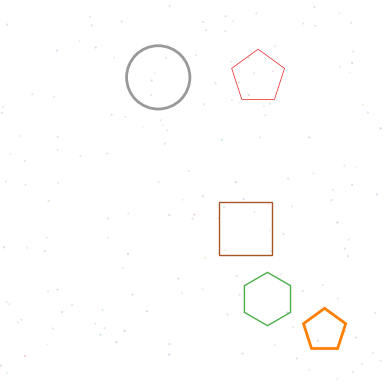[{"shape": "pentagon", "thickness": 0.5, "radius": 0.36, "center": [0.67, 0.8]}, {"shape": "hexagon", "thickness": 1, "radius": 0.35, "center": [0.695, 0.223]}, {"shape": "pentagon", "thickness": 2, "radius": 0.29, "center": [0.843, 0.141]}, {"shape": "square", "thickness": 1, "radius": 0.34, "center": [0.638, 0.407]}, {"shape": "circle", "thickness": 2, "radius": 0.41, "center": [0.411, 0.799]}]